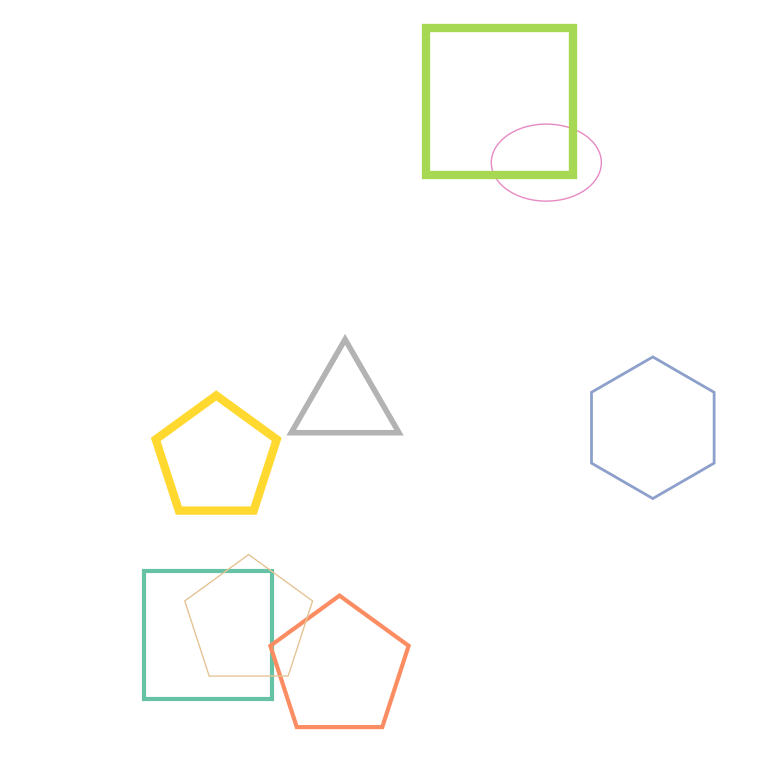[{"shape": "square", "thickness": 1.5, "radius": 0.42, "center": [0.271, 0.176]}, {"shape": "pentagon", "thickness": 1.5, "radius": 0.47, "center": [0.441, 0.132]}, {"shape": "hexagon", "thickness": 1, "radius": 0.46, "center": [0.848, 0.445]}, {"shape": "oval", "thickness": 0.5, "radius": 0.36, "center": [0.71, 0.789]}, {"shape": "square", "thickness": 3, "radius": 0.48, "center": [0.649, 0.868]}, {"shape": "pentagon", "thickness": 3, "radius": 0.41, "center": [0.281, 0.404]}, {"shape": "pentagon", "thickness": 0.5, "radius": 0.44, "center": [0.323, 0.193]}, {"shape": "triangle", "thickness": 2, "radius": 0.4, "center": [0.448, 0.478]}]